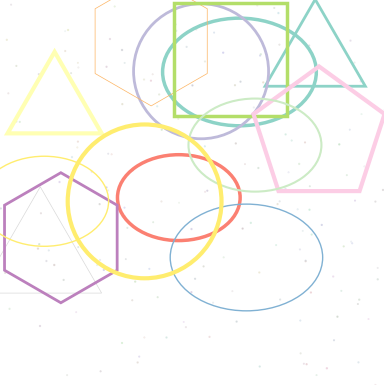[{"shape": "triangle", "thickness": 2, "radius": 0.75, "center": [0.819, 0.851]}, {"shape": "oval", "thickness": 2.5, "radius": 1.0, "center": [0.622, 0.813]}, {"shape": "triangle", "thickness": 3, "radius": 0.71, "center": [0.142, 0.724]}, {"shape": "circle", "thickness": 2, "radius": 0.88, "center": [0.522, 0.815]}, {"shape": "oval", "thickness": 2.5, "radius": 0.8, "center": [0.464, 0.487]}, {"shape": "oval", "thickness": 1, "radius": 0.99, "center": [0.64, 0.331]}, {"shape": "hexagon", "thickness": 0.5, "radius": 0.84, "center": [0.393, 0.893]}, {"shape": "square", "thickness": 2.5, "radius": 0.74, "center": [0.598, 0.846]}, {"shape": "pentagon", "thickness": 3, "radius": 0.89, "center": [0.829, 0.648]}, {"shape": "triangle", "thickness": 0.5, "radius": 0.92, "center": [0.105, 0.331]}, {"shape": "hexagon", "thickness": 2, "radius": 0.84, "center": [0.158, 0.382]}, {"shape": "oval", "thickness": 1.5, "radius": 0.86, "center": [0.662, 0.623]}, {"shape": "oval", "thickness": 1, "radius": 0.84, "center": [0.115, 0.477]}, {"shape": "circle", "thickness": 3, "radius": 1.0, "center": [0.376, 0.477]}]